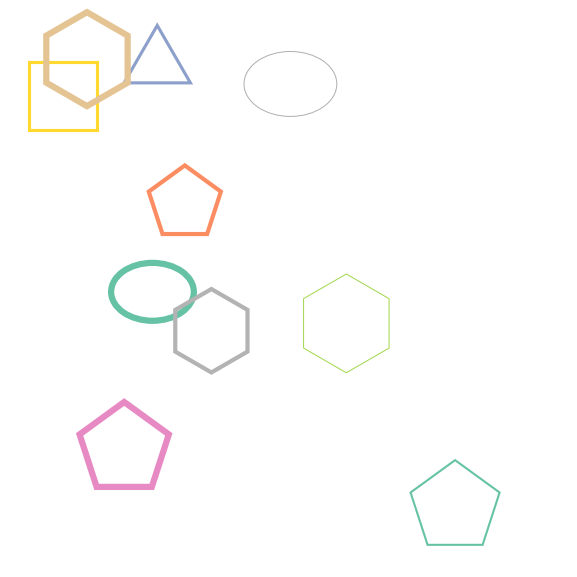[{"shape": "pentagon", "thickness": 1, "radius": 0.41, "center": [0.788, 0.121]}, {"shape": "oval", "thickness": 3, "radius": 0.36, "center": [0.264, 0.494]}, {"shape": "pentagon", "thickness": 2, "radius": 0.33, "center": [0.32, 0.647]}, {"shape": "triangle", "thickness": 1.5, "radius": 0.33, "center": [0.272, 0.889]}, {"shape": "pentagon", "thickness": 3, "radius": 0.41, "center": [0.215, 0.222]}, {"shape": "hexagon", "thickness": 0.5, "radius": 0.43, "center": [0.6, 0.439]}, {"shape": "square", "thickness": 1.5, "radius": 0.29, "center": [0.109, 0.833]}, {"shape": "hexagon", "thickness": 3, "radius": 0.41, "center": [0.151, 0.897]}, {"shape": "hexagon", "thickness": 2, "radius": 0.36, "center": [0.366, 0.426]}, {"shape": "oval", "thickness": 0.5, "radius": 0.4, "center": [0.503, 0.854]}]